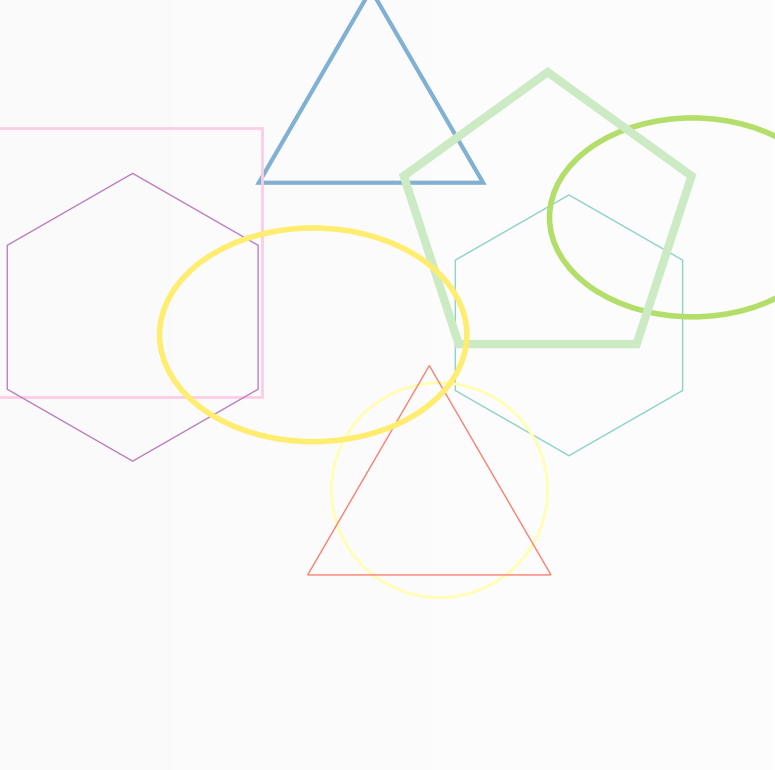[{"shape": "hexagon", "thickness": 0.5, "radius": 0.85, "center": [0.734, 0.578]}, {"shape": "circle", "thickness": 1, "radius": 0.7, "center": [0.567, 0.363]}, {"shape": "triangle", "thickness": 0.5, "radius": 0.91, "center": [0.554, 0.344]}, {"shape": "triangle", "thickness": 1.5, "radius": 0.84, "center": [0.479, 0.846]}, {"shape": "oval", "thickness": 2, "radius": 0.92, "center": [0.894, 0.718]}, {"shape": "square", "thickness": 1, "radius": 0.87, "center": [0.163, 0.659]}, {"shape": "hexagon", "thickness": 0.5, "radius": 0.93, "center": [0.171, 0.588]}, {"shape": "pentagon", "thickness": 3, "radius": 0.98, "center": [0.707, 0.711]}, {"shape": "oval", "thickness": 2, "radius": 0.99, "center": [0.404, 0.565]}]